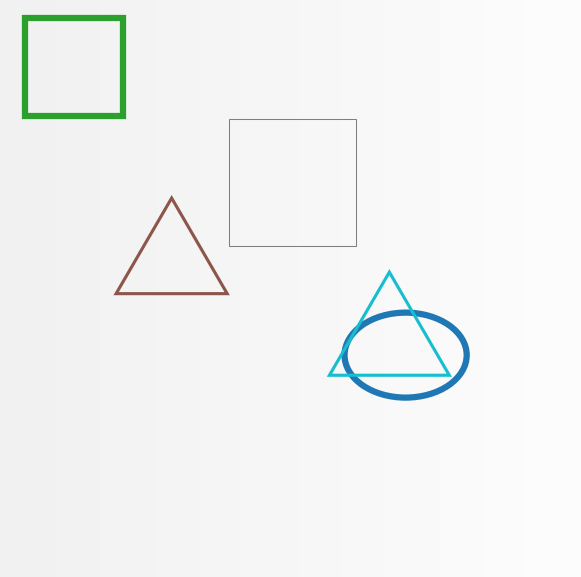[{"shape": "oval", "thickness": 3, "radius": 0.53, "center": [0.698, 0.384]}, {"shape": "square", "thickness": 3, "radius": 0.42, "center": [0.128, 0.883]}, {"shape": "triangle", "thickness": 1.5, "radius": 0.55, "center": [0.295, 0.546]}, {"shape": "square", "thickness": 0.5, "radius": 0.55, "center": [0.504, 0.683]}, {"shape": "triangle", "thickness": 1.5, "radius": 0.6, "center": [0.67, 0.409]}]